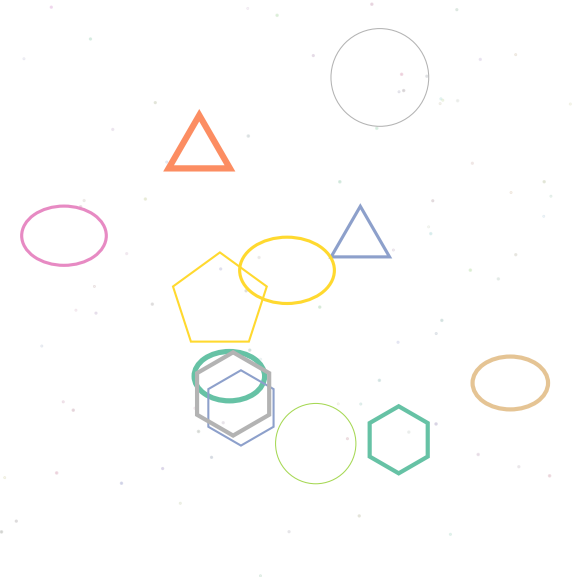[{"shape": "hexagon", "thickness": 2, "radius": 0.29, "center": [0.69, 0.238]}, {"shape": "oval", "thickness": 2.5, "radius": 0.31, "center": [0.397, 0.348]}, {"shape": "triangle", "thickness": 3, "radius": 0.31, "center": [0.345, 0.738]}, {"shape": "triangle", "thickness": 1.5, "radius": 0.29, "center": [0.624, 0.584]}, {"shape": "hexagon", "thickness": 1, "radius": 0.33, "center": [0.417, 0.293]}, {"shape": "oval", "thickness": 1.5, "radius": 0.37, "center": [0.111, 0.591]}, {"shape": "circle", "thickness": 0.5, "radius": 0.35, "center": [0.547, 0.231]}, {"shape": "oval", "thickness": 1.5, "radius": 0.41, "center": [0.497, 0.531]}, {"shape": "pentagon", "thickness": 1, "radius": 0.43, "center": [0.381, 0.477]}, {"shape": "oval", "thickness": 2, "radius": 0.33, "center": [0.884, 0.336]}, {"shape": "circle", "thickness": 0.5, "radius": 0.42, "center": [0.658, 0.865]}, {"shape": "hexagon", "thickness": 2, "radius": 0.36, "center": [0.404, 0.317]}]